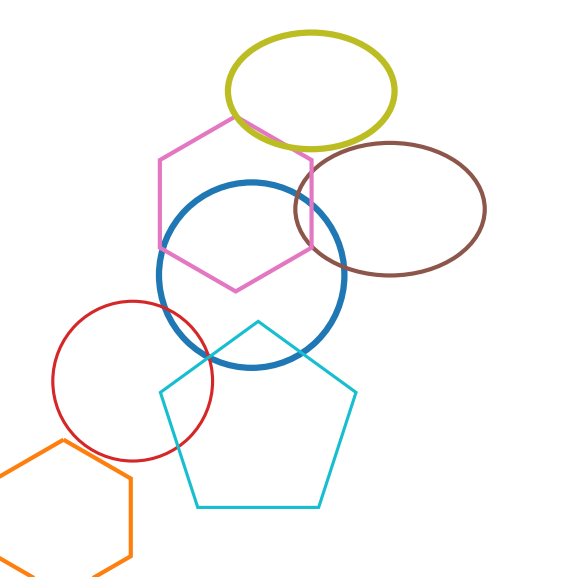[{"shape": "circle", "thickness": 3, "radius": 0.8, "center": [0.436, 0.523]}, {"shape": "hexagon", "thickness": 2, "radius": 0.67, "center": [0.11, 0.103]}, {"shape": "circle", "thickness": 1.5, "radius": 0.69, "center": [0.23, 0.339]}, {"shape": "oval", "thickness": 2, "radius": 0.82, "center": [0.675, 0.637]}, {"shape": "hexagon", "thickness": 2, "radius": 0.76, "center": [0.408, 0.646]}, {"shape": "oval", "thickness": 3, "radius": 0.72, "center": [0.539, 0.842]}, {"shape": "pentagon", "thickness": 1.5, "radius": 0.89, "center": [0.447, 0.265]}]